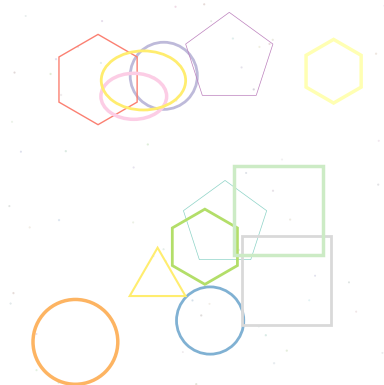[{"shape": "pentagon", "thickness": 0.5, "radius": 0.57, "center": [0.585, 0.418]}, {"shape": "hexagon", "thickness": 2.5, "radius": 0.41, "center": [0.867, 0.815]}, {"shape": "circle", "thickness": 2, "radius": 0.44, "center": [0.425, 0.803]}, {"shape": "hexagon", "thickness": 1, "radius": 0.59, "center": [0.255, 0.793]}, {"shape": "circle", "thickness": 2, "radius": 0.44, "center": [0.546, 0.167]}, {"shape": "circle", "thickness": 2.5, "radius": 0.55, "center": [0.196, 0.112]}, {"shape": "hexagon", "thickness": 2, "radius": 0.49, "center": [0.532, 0.359]}, {"shape": "oval", "thickness": 2.5, "radius": 0.43, "center": [0.347, 0.75]}, {"shape": "square", "thickness": 2, "radius": 0.58, "center": [0.743, 0.271]}, {"shape": "pentagon", "thickness": 0.5, "radius": 0.6, "center": [0.596, 0.849]}, {"shape": "square", "thickness": 2.5, "radius": 0.58, "center": [0.723, 0.453]}, {"shape": "triangle", "thickness": 1.5, "radius": 0.42, "center": [0.409, 0.273]}, {"shape": "oval", "thickness": 2, "radius": 0.55, "center": [0.373, 0.791]}]